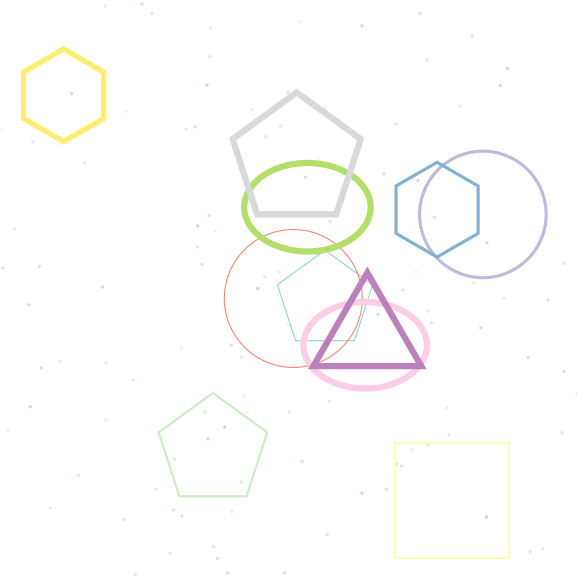[{"shape": "pentagon", "thickness": 0.5, "radius": 0.43, "center": [0.563, 0.479]}, {"shape": "square", "thickness": 1, "radius": 0.5, "center": [0.782, 0.132]}, {"shape": "circle", "thickness": 1.5, "radius": 0.55, "center": [0.836, 0.628]}, {"shape": "circle", "thickness": 0.5, "radius": 0.6, "center": [0.508, 0.482]}, {"shape": "hexagon", "thickness": 1.5, "radius": 0.41, "center": [0.757, 0.636]}, {"shape": "oval", "thickness": 3, "radius": 0.55, "center": [0.532, 0.64]}, {"shape": "oval", "thickness": 3, "radius": 0.53, "center": [0.632, 0.401]}, {"shape": "pentagon", "thickness": 3, "radius": 0.58, "center": [0.514, 0.722]}, {"shape": "triangle", "thickness": 3, "radius": 0.54, "center": [0.636, 0.419]}, {"shape": "pentagon", "thickness": 1, "radius": 0.49, "center": [0.369, 0.22]}, {"shape": "hexagon", "thickness": 2.5, "radius": 0.4, "center": [0.11, 0.834]}]